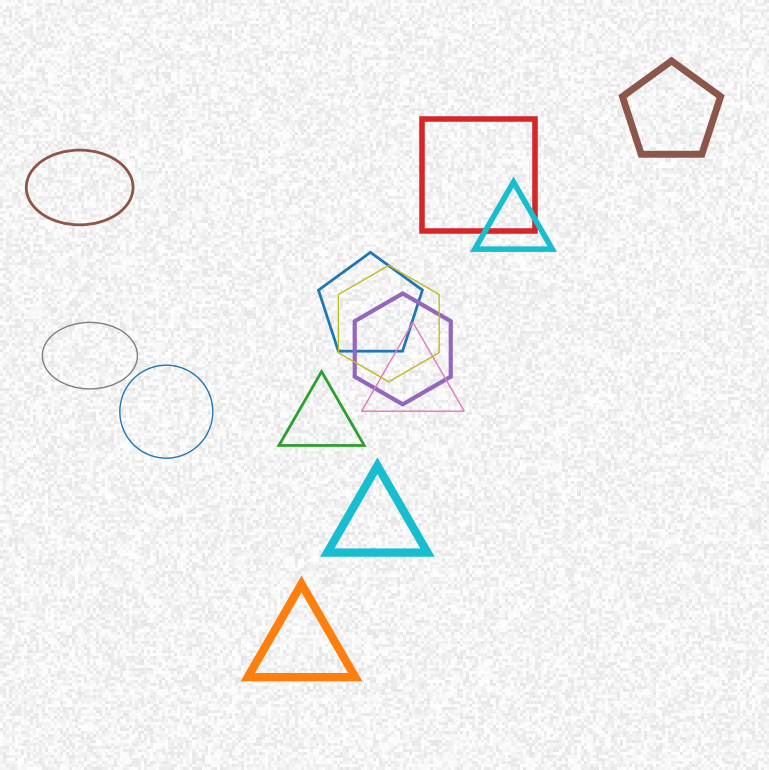[{"shape": "pentagon", "thickness": 1, "radius": 0.35, "center": [0.481, 0.601]}, {"shape": "circle", "thickness": 0.5, "radius": 0.3, "center": [0.216, 0.465]}, {"shape": "triangle", "thickness": 3, "radius": 0.4, "center": [0.392, 0.161]}, {"shape": "triangle", "thickness": 1, "radius": 0.32, "center": [0.418, 0.453]}, {"shape": "square", "thickness": 2, "radius": 0.37, "center": [0.621, 0.773]}, {"shape": "hexagon", "thickness": 1.5, "radius": 0.36, "center": [0.523, 0.547]}, {"shape": "pentagon", "thickness": 2.5, "radius": 0.33, "center": [0.872, 0.854]}, {"shape": "oval", "thickness": 1, "radius": 0.35, "center": [0.103, 0.757]}, {"shape": "triangle", "thickness": 0.5, "radius": 0.38, "center": [0.536, 0.504]}, {"shape": "oval", "thickness": 0.5, "radius": 0.31, "center": [0.117, 0.538]}, {"shape": "hexagon", "thickness": 0.5, "radius": 0.38, "center": [0.505, 0.58]}, {"shape": "triangle", "thickness": 3, "radius": 0.38, "center": [0.49, 0.32]}, {"shape": "triangle", "thickness": 2, "radius": 0.29, "center": [0.667, 0.705]}]